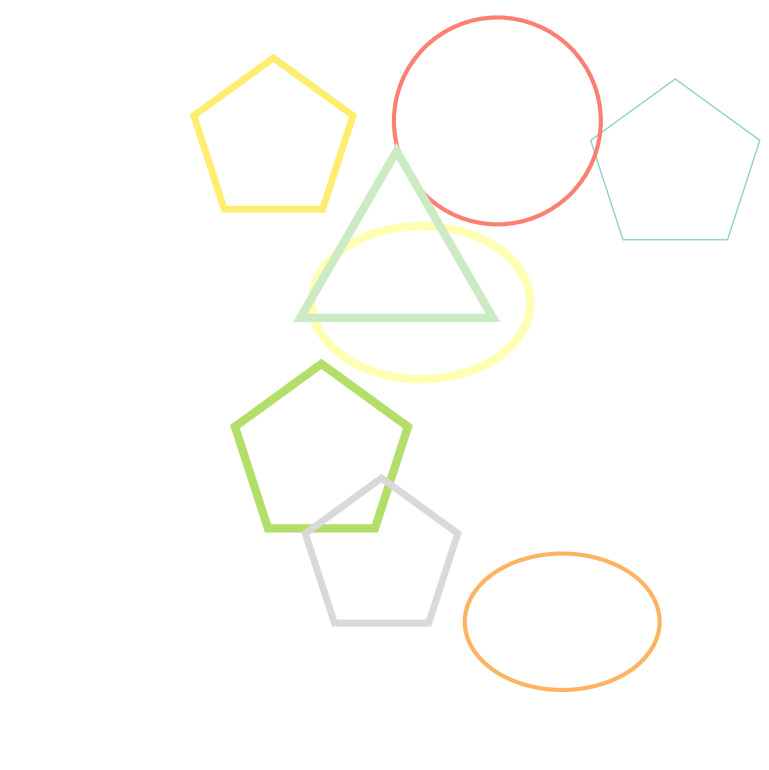[{"shape": "pentagon", "thickness": 0.5, "radius": 0.58, "center": [0.877, 0.782]}, {"shape": "oval", "thickness": 3, "radius": 0.71, "center": [0.547, 0.607]}, {"shape": "circle", "thickness": 1.5, "radius": 0.67, "center": [0.646, 0.843]}, {"shape": "oval", "thickness": 1.5, "radius": 0.63, "center": [0.73, 0.193]}, {"shape": "pentagon", "thickness": 3, "radius": 0.59, "center": [0.417, 0.409]}, {"shape": "pentagon", "thickness": 2.5, "radius": 0.52, "center": [0.496, 0.275]}, {"shape": "triangle", "thickness": 3, "radius": 0.72, "center": [0.515, 0.659]}, {"shape": "pentagon", "thickness": 2.5, "radius": 0.54, "center": [0.355, 0.816]}]